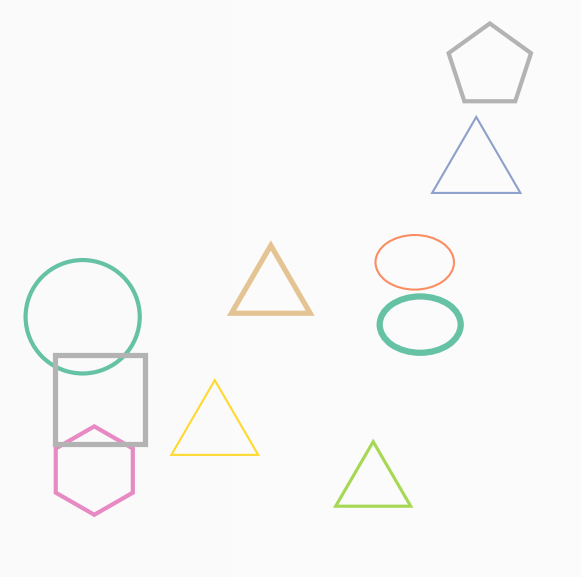[{"shape": "circle", "thickness": 2, "radius": 0.49, "center": [0.142, 0.451]}, {"shape": "oval", "thickness": 3, "radius": 0.35, "center": [0.723, 0.437]}, {"shape": "oval", "thickness": 1, "radius": 0.34, "center": [0.714, 0.545]}, {"shape": "triangle", "thickness": 1, "radius": 0.44, "center": [0.819, 0.709]}, {"shape": "hexagon", "thickness": 2, "radius": 0.38, "center": [0.162, 0.184]}, {"shape": "triangle", "thickness": 1.5, "radius": 0.37, "center": [0.642, 0.16]}, {"shape": "triangle", "thickness": 1, "radius": 0.43, "center": [0.369, 0.255]}, {"shape": "triangle", "thickness": 2.5, "radius": 0.39, "center": [0.466, 0.496]}, {"shape": "pentagon", "thickness": 2, "radius": 0.37, "center": [0.843, 0.884]}, {"shape": "square", "thickness": 2.5, "radius": 0.39, "center": [0.172, 0.307]}]